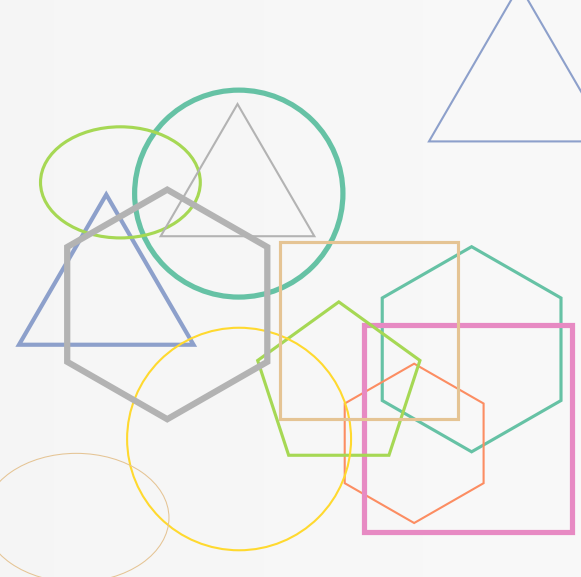[{"shape": "hexagon", "thickness": 1.5, "radius": 0.89, "center": [0.811, 0.394]}, {"shape": "circle", "thickness": 2.5, "radius": 0.9, "center": [0.411, 0.664]}, {"shape": "hexagon", "thickness": 1, "radius": 0.69, "center": [0.713, 0.231]}, {"shape": "triangle", "thickness": 1, "radius": 0.9, "center": [0.894, 0.844]}, {"shape": "triangle", "thickness": 2, "radius": 0.87, "center": [0.183, 0.489]}, {"shape": "square", "thickness": 2.5, "radius": 0.9, "center": [0.805, 0.258]}, {"shape": "oval", "thickness": 1.5, "radius": 0.69, "center": [0.207, 0.683]}, {"shape": "pentagon", "thickness": 1.5, "radius": 0.73, "center": [0.583, 0.33]}, {"shape": "circle", "thickness": 1, "radius": 0.96, "center": [0.411, 0.239]}, {"shape": "square", "thickness": 1.5, "radius": 0.77, "center": [0.635, 0.427]}, {"shape": "oval", "thickness": 0.5, "radius": 0.8, "center": [0.131, 0.103]}, {"shape": "triangle", "thickness": 1, "radius": 0.76, "center": [0.409, 0.666]}, {"shape": "hexagon", "thickness": 3, "radius": 0.99, "center": [0.288, 0.472]}]